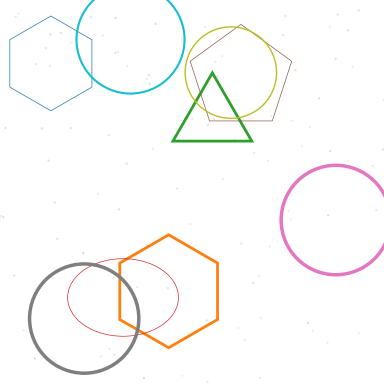[{"shape": "hexagon", "thickness": 0.5, "radius": 0.62, "center": [0.132, 0.835]}, {"shape": "hexagon", "thickness": 2, "radius": 0.73, "center": [0.438, 0.243]}, {"shape": "triangle", "thickness": 2, "radius": 0.59, "center": [0.552, 0.693]}, {"shape": "oval", "thickness": 0.5, "radius": 0.72, "center": [0.32, 0.227]}, {"shape": "pentagon", "thickness": 0.5, "radius": 0.69, "center": [0.626, 0.798]}, {"shape": "circle", "thickness": 2.5, "radius": 0.71, "center": [0.872, 0.429]}, {"shape": "circle", "thickness": 2.5, "radius": 0.71, "center": [0.219, 0.173]}, {"shape": "circle", "thickness": 1, "radius": 0.59, "center": [0.6, 0.811]}, {"shape": "circle", "thickness": 1.5, "radius": 0.7, "center": [0.339, 0.897]}]